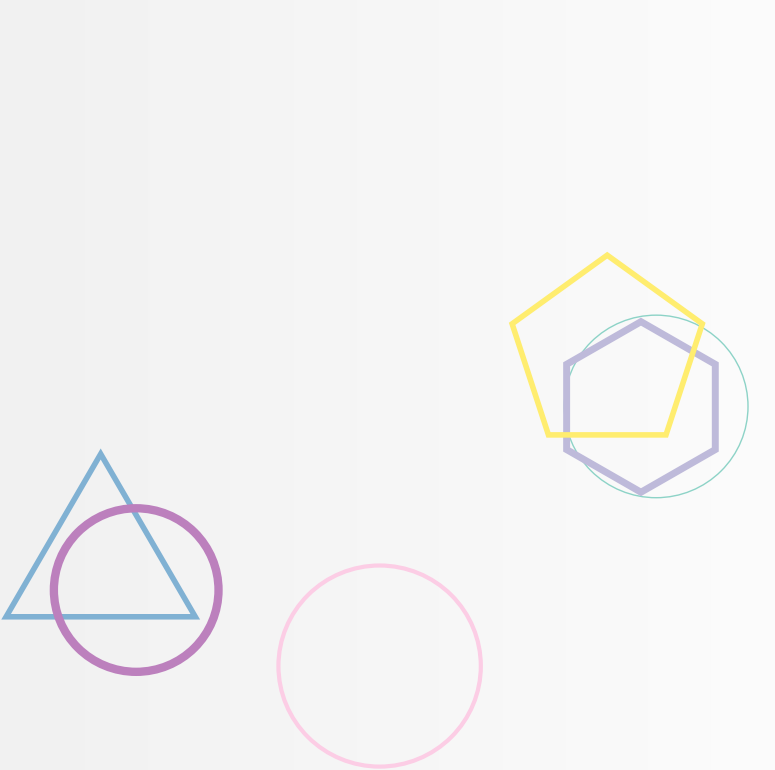[{"shape": "circle", "thickness": 0.5, "radius": 0.59, "center": [0.847, 0.472]}, {"shape": "hexagon", "thickness": 2.5, "radius": 0.55, "center": [0.827, 0.471]}, {"shape": "triangle", "thickness": 2, "radius": 0.7, "center": [0.13, 0.269]}, {"shape": "circle", "thickness": 1.5, "radius": 0.65, "center": [0.49, 0.135]}, {"shape": "circle", "thickness": 3, "radius": 0.53, "center": [0.176, 0.234]}, {"shape": "pentagon", "thickness": 2, "radius": 0.65, "center": [0.784, 0.54]}]